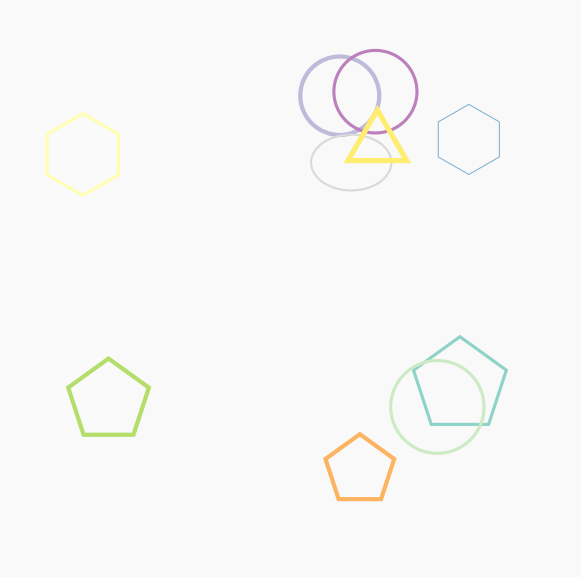[{"shape": "pentagon", "thickness": 1.5, "radius": 0.42, "center": [0.791, 0.332]}, {"shape": "hexagon", "thickness": 1.5, "radius": 0.35, "center": [0.143, 0.732]}, {"shape": "circle", "thickness": 2, "radius": 0.34, "center": [0.585, 0.833]}, {"shape": "hexagon", "thickness": 0.5, "radius": 0.3, "center": [0.807, 0.758]}, {"shape": "pentagon", "thickness": 2, "radius": 0.31, "center": [0.619, 0.185]}, {"shape": "pentagon", "thickness": 2, "radius": 0.36, "center": [0.187, 0.305]}, {"shape": "oval", "thickness": 1, "radius": 0.35, "center": [0.604, 0.718]}, {"shape": "circle", "thickness": 1.5, "radius": 0.36, "center": [0.646, 0.84]}, {"shape": "circle", "thickness": 1.5, "radius": 0.4, "center": [0.752, 0.294]}, {"shape": "triangle", "thickness": 2.5, "radius": 0.29, "center": [0.649, 0.75]}]